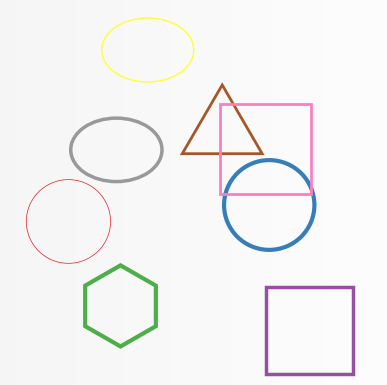[{"shape": "circle", "thickness": 0.5, "radius": 0.54, "center": [0.177, 0.425]}, {"shape": "circle", "thickness": 3, "radius": 0.58, "center": [0.695, 0.468]}, {"shape": "hexagon", "thickness": 3, "radius": 0.53, "center": [0.311, 0.205]}, {"shape": "square", "thickness": 2.5, "radius": 0.56, "center": [0.798, 0.142]}, {"shape": "oval", "thickness": 1, "radius": 0.59, "center": [0.381, 0.87]}, {"shape": "triangle", "thickness": 2, "radius": 0.6, "center": [0.573, 0.66]}, {"shape": "square", "thickness": 2, "radius": 0.58, "center": [0.685, 0.613]}, {"shape": "oval", "thickness": 2.5, "radius": 0.59, "center": [0.3, 0.611]}]